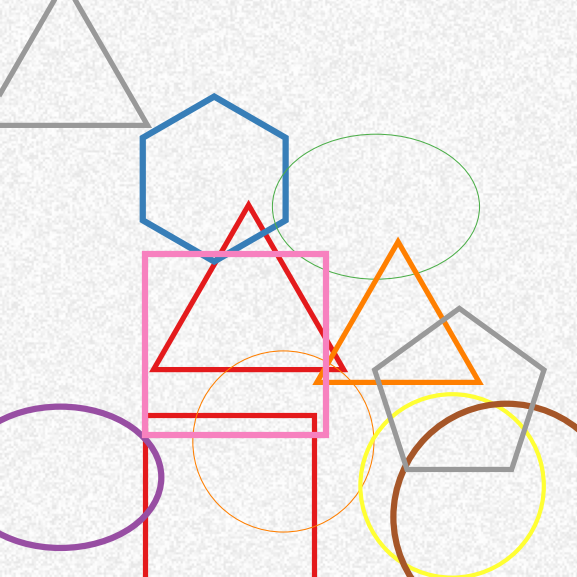[{"shape": "triangle", "thickness": 2.5, "radius": 0.95, "center": [0.43, 0.454]}, {"shape": "square", "thickness": 2.5, "radius": 0.73, "center": [0.398, 0.134]}, {"shape": "hexagon", "thickness": 3, "radius": 0.71, "center": [0.371, 0.689]}, {"shape": "oval", "thickness": 0.5, "radius": 0.9, "center": [0.651, 0.641]}, {"shape": "oval", "thickness": 3, "radius": 0.87, "center": [0.105, 0.173]}, {"shape": "circle", "thickness": 0.5, "radius": 0.78, "center": [0.491, 0.235]}, {"shape": "triangle", "thickness": 2.5, "radius": 0.81, "center": [0.689, 0.418]}, {"shape": "circle", "thickness": 2, "radius": 0.79, "center": [0.783, 0.158]}, {"shape": "circle", "thickness": 3, "radius": 0.98, "center": [0.877, 0.104]}, {"shape": "square", "thickness": 3, "radius": 0.78, "center": [0.407, 0.402]}, {"shape": "pentagon", "thickness": 2.5, "radius": 0.77, "center": [0.795, 0.311]}, {"shape": "triangle", "thickness": 2.5, "radius": 0.83, "center": [0.112, 0.865]}]